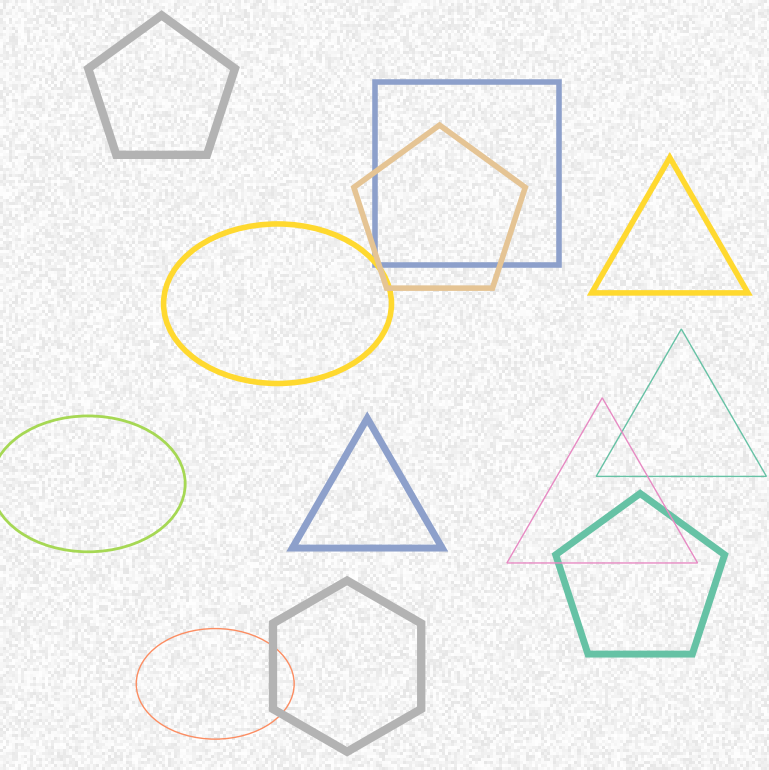[{"shape": "triangle", "thickness": 0.5, "radius": 0.64, "center": [0.885, 0.445]}, {"shape": "pentagon", "thickness": 2.5, "radius": 0.58, "center": [0.831, 0.244]}, {"shape": "oval", "thickness": 0.5, "radius": 0.51, "center": [0.279, 0.112]}, {"shape": "triangle", "thickness": 2.5, "radius": 0.56, "center": [0.477, 0.344]}, {"shape": "square", "thickness": 2, "radius": 0.59, "center": [0.606, 0.774]}, {"shape": "triangle", "thickness": 0.5, "radius": 0.71, "center": [0.782, 0.34]}, {"shape": "oval", "thickness": 1, "radius": 0.63, "center": [0.114, 0.372]}, {"shape": "triangle", "thickness": 2, "radius": 0.59, "center": [0.87, 0.678]}, {"shape": "oval", "thickness": 2, "radius": 0.74, "center": [0.36, 0.606]}, {"shape": "pentagon", "thickness": 2, "radius": 0.59, "center": [0.571, 0.72]}, {"shape": "hexagon", "thickness": 3, "radius": 0.56, "center": [0.451, 0.135]}, {"shape": "pentagon", "thickness": 3, "radius": 0.5, "center": [0.21, 0.88]}]